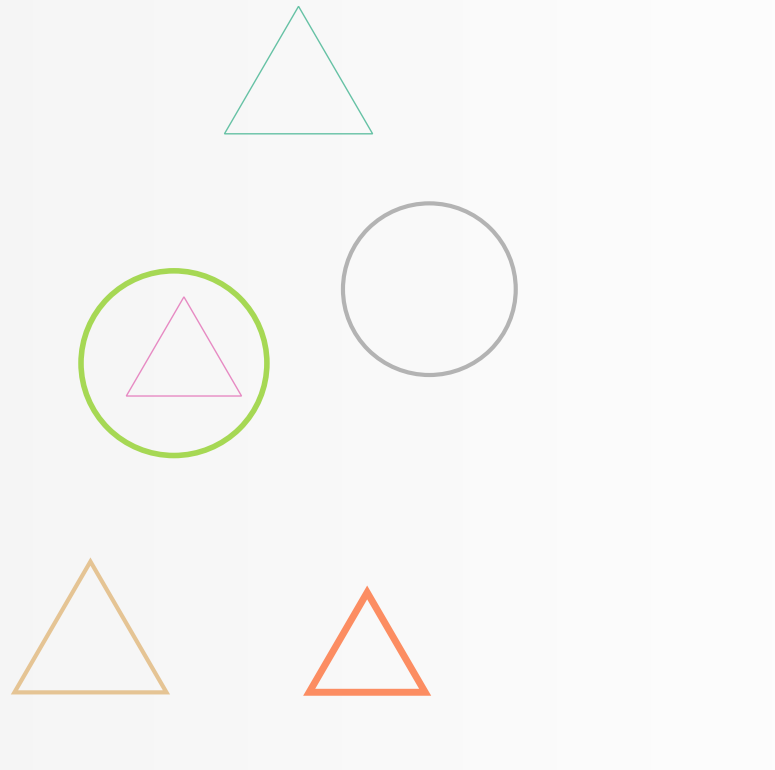[{"shape": "triangle", "thickness": 0.5, "radius": 0.55, "center": [0.385, 0.881]}, {"shape": "triangle", "thickness": 2.5, "radius": 0.43, "center": [0.474, 0.144]}, {"shape": "triangle", "thickness": 0.5, "radius": 0.43, "center": [0.237, 0.529]}, {"shape": "circle", "thickness": 2, "radius": 0.6, "center": [0.224, 0.528]}, {"shape": "triangle", "thickness": 1.5, "radius": 0.57, "center": [0.117, 0.157]}, {"shape": "circle", "thickness": 1.5, "radius": 0.56, "center": [0.554, 0.624]}]